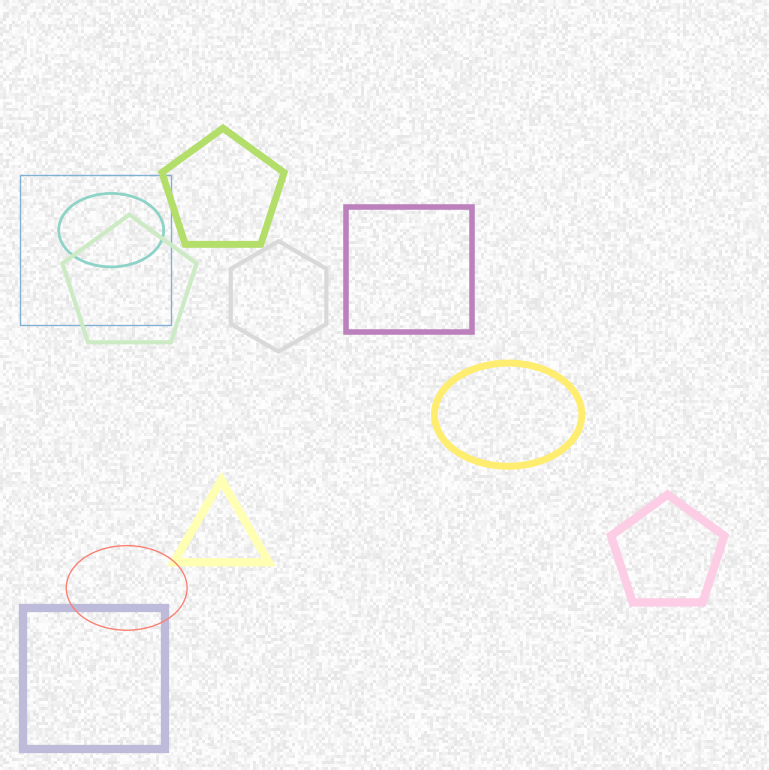[{"shape": "oval", "thickness": 1, "radius": 0.34, "center": [0.144, 0.701]}, {"shape": "triangle", "thickness": 3, "radius": 0.36, "center": [0.287, 0.305]}, {"shape": "square", "thickness": 3, "radius": 0.46, "center": [0.122, 0.119]}, {"shape": "oval", "thickness": 0.5, "radius": 0.39, "center": [0.165, 0.236]}, {"shape": "square", "thickness": 0.5, "radius": 0.49, "center": [0.124, 0.675]}, {"shape": "pentagon", "thickness": 2.5, "radius": 0.42, "center": [0.29, 0.75]}, {"shape": "pentagon", "thickness": 3, "radius": 0.39, "center": [0.867, 0.28]}, {"shape": "hexagon", "thickness": 1.5, "radius": 0.36, "center": [0.362, 0.615]}, {"shape": "square", "thickness": 2, "radius": 0.41, "center": [0.531, 0.65]}, {"shape": "pentagon", "thickness": 1.5, "radius": 0.46, "center": [0.168, 0.63]}, {"shape": "oval", "thickness": 2.5, "radius": 0.48, "center": [0.66, 0.461]}]